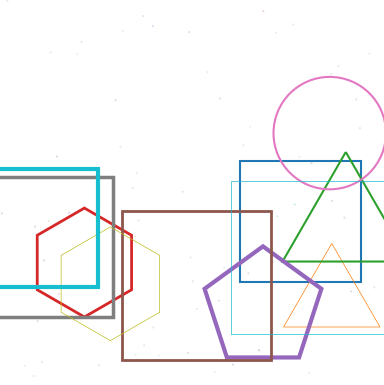[{"shape": "square", "thickness": 1.5, "radius": 0.79, "center": [0.781, 0.425]}, {"shape": "triangle", "thickness": 0.5, "radius": 0.72, "center": [0.862, 0.223]}, {"shape": "triangle", "thickness": 1.5, "radius": 0.95, "center": [0.898, 0.416]}, {"shape": "hexagon", "thickness": 2, "radius": 0.71, "center": [0.219, 0.318]}, {"shape": "pentagon", "thickness": 3, "radius": 0.8, "center": [0.683, 0.201]}, {"shape": "square", "thickness": 2, "radius": 0.97, "center": [0.51, 0.258]}, {"shape": "circle", "thickness": 1.5, "radius": 0.73, "center": [0.856, 0.654]}, {"shape": "square", "thickness": 2.5, "radius": 0.91, "center": [0.111, 0.359]}, {"shape": "hexagon", "thickness": 0.5, "radius": 0.74, "center": [0.287, 0.263]}, {"shape": "square", "thickness": 3, "radius": 0.77, "center": [0.101, 0.408]}, {"shape": "square", "thickness": 0.5, "radius": 0.99, "center": [0.798, 0.332]}]